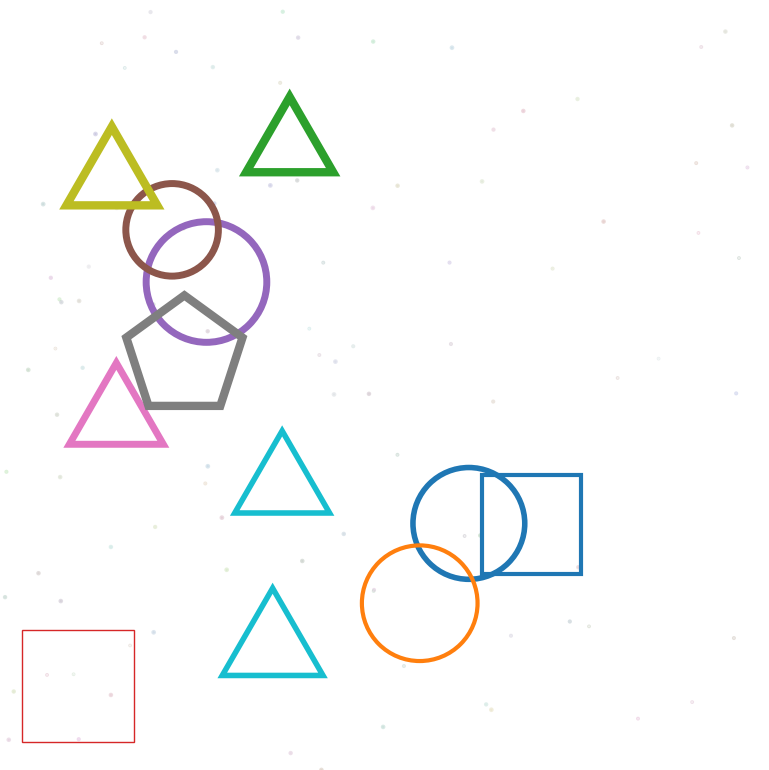[{"shape": "square", "thickness": 1.5, "radius": 0.32, "center": [0.69, 0.319]}, {"shape": "circle", "thickness": 2, "radius": 0.36, "center": [0.609, 0.32]}, {"shape": "circle", "thickness": 1.5, "radius": 0.38, "center": [0.545, 0.217]}, {"shape": "triangle", "thickness": 3, "radius": 0.33, "center": [0.376, 0.809]}, {"shape": "square", "thickness": 0.5, "radius": 0.37, "center": [0.102, 0.109]}, {"shape": "circle", "thickness": 2.5, "radius": 0.39, "center": [0.268, 0.634]}, {"shape": "circle", "thickness": 2.5, "radius": 0.3, "center": [0.224, 0.701]}, {"shape": "triangle", "thickness": 2.5, "radius": 0.35, "center": [0.151, 0.458]}, {"shape": "pentagon", "thickness": 3, "radius": 0.4, "center": [0.239, 0.537]}, {"shape": "triangle", "thickness": 3, "radius": 0.34, "center": [0.145, 0.767]}, {"shape": "triangle", "thickness": 2, "radius": 0.36, "center": [0.366, 0.369]}, {"shape": "triangle", "thickness": 2, "radius": 0.38, "center": [0.354, 0.161]}]